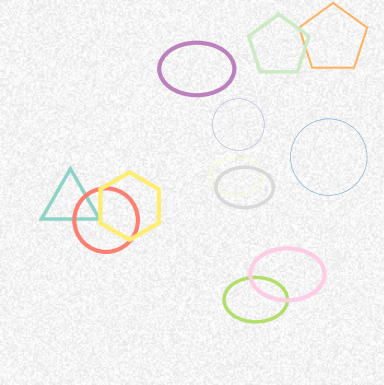[{"shape": "triangle", "thickness": 2.5, "radius": 0.43, "center": [0.183, 0.475]}, {"shape": "oval", "thickness": 0.5, "radius": 0.35, "center": [0.614, 0.542]}, {"shape": "circle", "thickness": 0.5, "radius": 0.34, "center": [0.619, 0.676]}, {"shape": "circle", "thickness": 3, "radius": 0.41, "center": [0.276, 0.428]}, {"shape": "circle", "thickness": 0.5, "radius": 0.5, "center": [0.854, 0.592]}, {"shape": "pentagon", "thickness": 1.5, "radius": 0.46, "center": [0.865, 0.899]}, {"shape": "oval", "thickness": 2.5, "radius": 0.41, "center": [0.664, 0.222]}, {"shape": "oval", "thickness": 3, "radius": 0.48, "center": [0.747, 0.287]}, {"shape": "oval", "thickness": 2.5, "radius": 0.37, "center": [0.635, 0.513]}, {"shape": "oval", "thickness": 3, "radius": 0.49, "center": [0.511, 0.821]}, {"shape": "pentagon", "thickness": 2.5, "radius": 0.41, "center": [0.724, 0.88]}, {"shape": "hexagon", "thickness": 3, "radius": 0.44, "center": [0.337, 0.465]}]